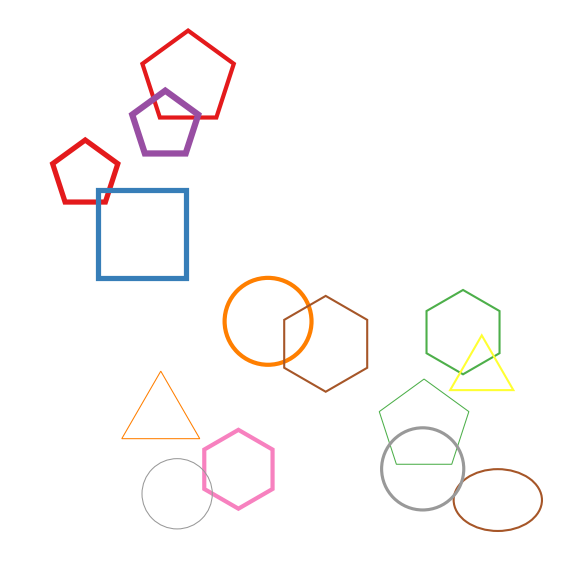[{"shape": "pentagon", "thickness": 2, "radius": 0.42, "center": [0.326, 0.863]}, {"shape": "pentagon", "thickness": 2.5, "radius": 0.3, "center": [0.148, 0.697]}, {"shape": "square", "thickness": 2.5, "radius": 0.38, "center": [0.245, 0.593]}, {"shape": "pentagon", "thickness": 0.5, "radius": 0.41, "center": [0.734, 0.261]}, {"shape": "hexagon", "thickness": 1, "radius": 0.37, "center": [0.802, 0.424]}, {"shape": "pentagon", "thickness": 3, "radius": 0.3, "center": [0.286, 0.782]}, {"shape": "triangle", "thickness": 0.5, "radius": 0.39, "center": [0.278, 0.278]}, {"shape": "circle", "thickness": 2, "radius": 0.38, "center": [0.464, 0.443]}, {"shape": "triangle", "thickness": 1, "radius": 0.32, "center": [0.834, 0.355]}, {"shape": "oval", "thickness": 1, "radius": 0.38, "center": [0.862, 0.133]}, {"shape": "hexagon", "thickness": 1, "radius": 0.41, "center": [0.564, 0.404]}, {"shape": "hexagon", "thickness": 2, "radius": 0.34, "center": [0.413, 0.187]}, {"shape": "circle", "thickness": 0.5, "radius": 0.3, "center": [0.307, 0.144]}, {"shape": "circle", "thickness": 1.5, "radius": 0.36, "center": [0.732, 0.187]}]